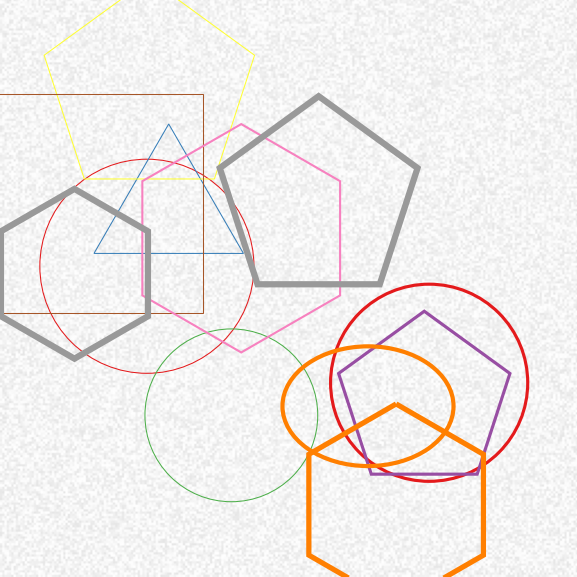[{"shape": "circle", "thickness": 1.5, "radius": 0.85, "center": [0.743, 0.336]}, {"shape": "circle", "thickness": 0.5, "radius": 0.93, "center": [0.254, 0.538]}, {"shape": "triangle", "thickness": 0.5, "radius": 0.75, "center": [0.292, 0.635]}, {"shape": "circle", "thickness": 0.5, "radius": 0.75, "center": [0.401, 0.28]}, {"shape": "pentagon", "thickness": 1.5, "radius": 0.78, "center": [0.735, 0.304]}, {"shape": "oval", "thickness": 2, "radius": 0.74, "center": [0.637, 0.296]}, {"shape": "hexagon", "thickness": 2.5, "radius": 0.87, "center": [0.686, 0.125]}, {"shape": "pentagon", "thickness": 0.5, "radius": 0.96, "center": [0.259, 0.844]}, {"shape": "square", "thickness": 0.5, "radius": 0.95, "center": [0.162, 0.647]}, {"shape": "hexagon", "thickness": 1, "radius": 0.99, "center": [0.418, 0.587]}, {"shape": "hexagon", "thickness": 3, "radius": 0.73, "center": [0.129, 0.525]}, {"shape": "pentagon", "thickness": 3, "radius": 0.9, "center": [0.552, 0.653]}]